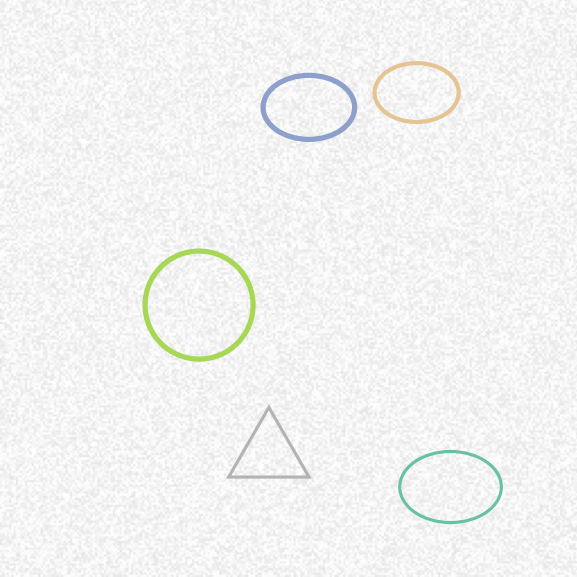[{"shape": "oval", "thickness": 1.5, "radius": 0.44, "center": [0.78, 0.156]}, {"shape": "oval", "thickness": 2.5, "radius": 0.4, "center": [0.535, 0.813]}, {"shape": "circle", "thickness": 2.5, "radius": 0.47, "center": [0.345, 0.471]}, {"shape": "oval", "thickness": 2, "radius": 0.36, "center": [0.721, 0.839]}, {"shape": "triangle", "thickness": 1.5, "radius": 0.4, "center": [0.466, 0.213]}]